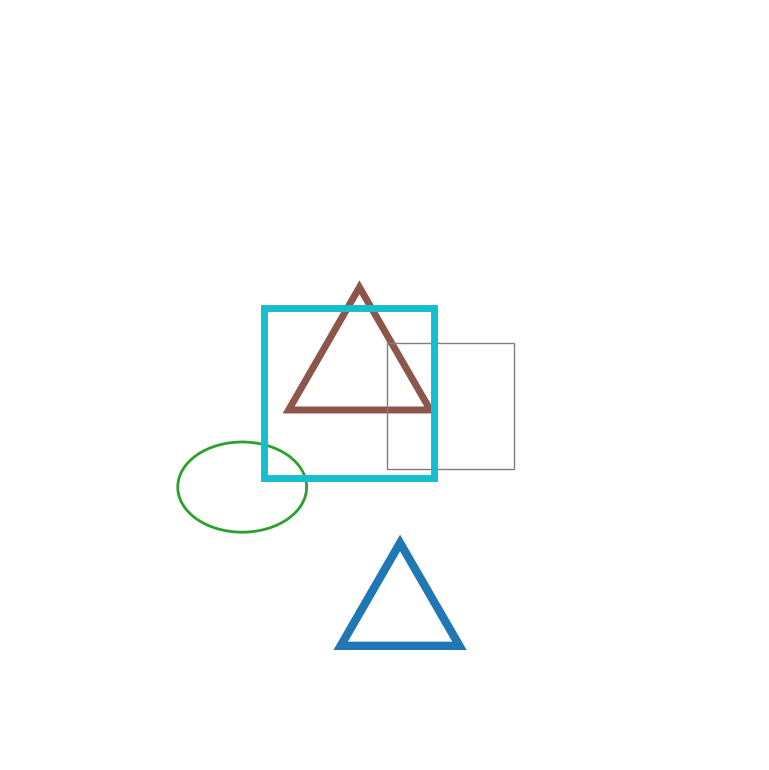[{"shape": "triangle", "thickness": 3, "radius": 0.45, "center": [0.52, 0.206]}, {"shape": "oval", "thickness": 1, "radius": 0.42, "center": [0.315, 0.367]}, {"shape": "triangle", "thickness": 2.5, "radius": 0.53, "center": [0.467, 0.521]}, {"shape": "square", "thickness": 0.5, "radius": 0.41, "center": [0.585, 0.473]}, {"shape": "square", "thickness": 2.5, "radius": 0.55, "center": [0.453, 0.49]}]